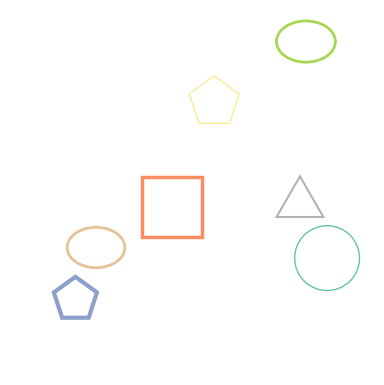[{"shape": "circle", "thickness": 1, "radius": 0.42, "center": [0.85, 0.33]}, {"shape": "square", "thickness": 2.5, "radius": 0.39, "center": [0.446, 0.462]}, {"shape": "pentagon", "thickness": 3, "radius": 0.29, "center": [0.196, 0.222]}, {"shape": "oval", "thickness": 2, "radius": 0.38, "center": [0.795, 0.892]}, {"shape": "pentagon", "thickness": 0.5, "radius": 0.34, "center": [0.556, 0.735]}, {"shape": "oval", "thickness": 2, "radius": 0.37, "center": [0.249, 0.357]}, {"shape": "triangle", "thickness": 1.5, "radius": 0.35, "center": [0.779, 0.472]}]